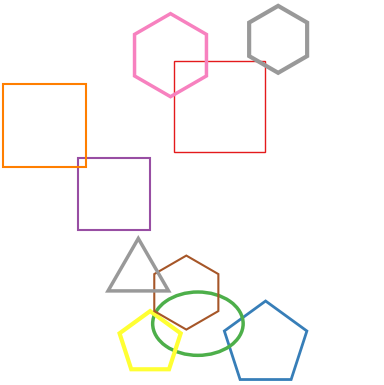[{"shape": "square", "thickness": 1, "radius": 0.59, "center": [0.57, 0.723]}, {"shape": "pentagon", "thickness": 2, "radius": 0.56, "center": [0.69, 0.105]}, {"shape": "oval", "thickness": 2.5, "radius": 0.59, "center": [0.514, 0.159]}, {"shape": "square", "thickness": 1.5, "radius": 0.47, "center": [0.295, 0.496]}, {"shape": "square", "thickness": 1.5, "radius": 0.54, "center": [0.116, 0.674]}, {"shape": "pentagon", "thickness": 3, "radius": 0.42, "center": [0.39, 0.108]}, {"shape": "hexagon", "thickness": 1.5, "radius": 0.48, "center": [0.484, 0.24]}, {"shape": "hexagon", "thickness": 2.5, "radius": 0.54, "center": [0.443, 0.857]}, {"shape": "hexagon", "thickness": 3, "radius": 0.43, "center": [0.722, 0.898]}, {"shape": "triangle", "thickness": 2.5, "radius": 0.45, "center": [0.359, 0.29]}]